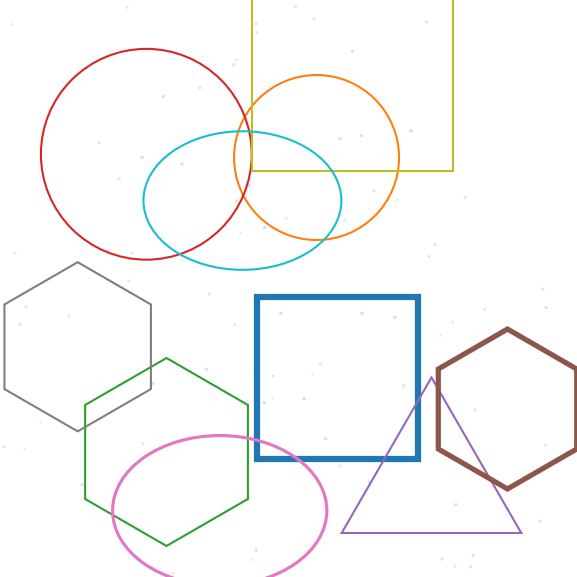[{"shape": "square", "thickness": 3, "radius": 0.7, "center": [0.584, 0.344]}, {"shape": "circle", "thickness": 1, "radius": 0.71, "center": [0.548, 0.726]}, {"shape": "hexagon", "thickness": 1, "radius": 0.81, "center": [0.288, 0.216]}, {"shape": "circle", "thickness": 1, "radius": 0.91, "center": [0.253, 0.732]}, {"shape": "triangle", "thickness": 1, "radius": 0.9, "center": [0.747, 0.166]}, {"shape": "hexagon", "thickness": 2.5, "radius": 0.69, "center": [0.879, 0.291]}, {"shape": "oval", "thickness": 1.5, "radius": 0.93, "center": [0.38, 0.115]}, {"shape": "hexagon", "thickness": 1, "radius": 0.73, "center": [0.134, 0.399]}, {"shape": "square", "thickness": 1, "radius": 0.87, "center": [0.61, 0.876]}, {"shape": "oval", "thickness": 1, "radius": 0.86, "center": [0.42, 0.652]}]